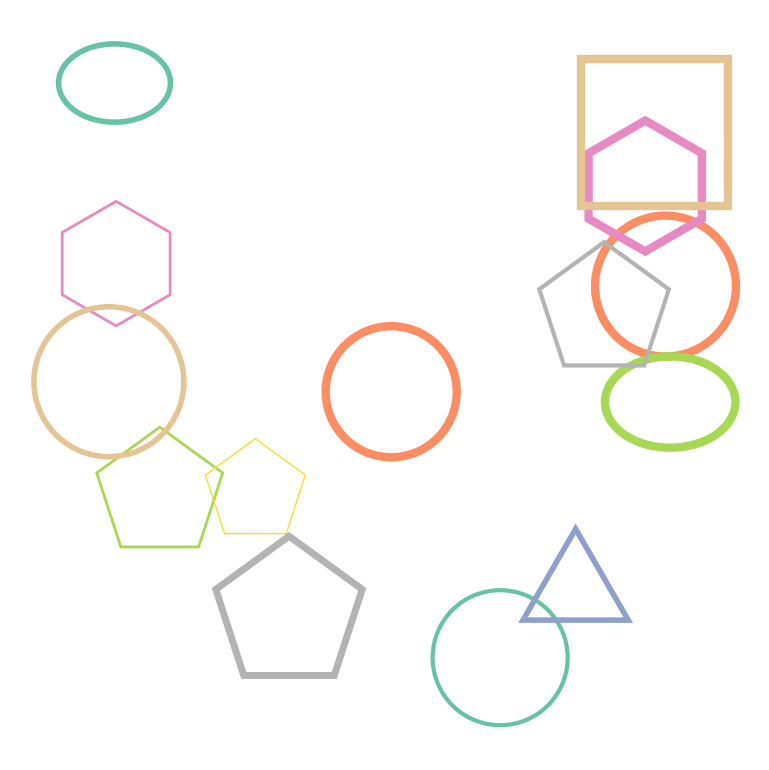[{"shape": "circle", "thickness": 1.5, "radius": 0.44, "center": [0.65, 0.146]}, {"shape": "oval", "thickness": 2, "radius": 0.36, "center": [0.149, 0.892]}, {"shape": "circle", "thickness": 3, "radius": 0.43, "center": [0.508, 0.491]}, {"shape": "circle", "thickness": 3, "radius": 0.46, "center": [0.864, 0.628]}, {"shape": "triangle", "thickness": 2, "radius": 0.39, "center": [0.748, 0.234]}, {"shape": "hexagon", "thickness": 3, "radius": 0.42, "center": [0.838, 0.759]}, {"shape": "hexagon", "thickness": 1, "radius": 0.4, "center": [0.151, 0.658]}, {"shape": "pentagon", "thickness": 1, "radius": 0.43, "center": [0.207, 0.359]}, {"shape": "oval", "thickness": 3, "radius": 0.42, "center": [0.87, 0.478]}, {"shape": "pentagon", "thickness": 0.5, "radius": 0.34, "center": [0.332, 0.362]}, {"shape": "circle", "thickness": 2, "radius": 0.49, "center": [0.141, 0.504]}, {"shape": "square", "thickness": 3, "radius": 0.48, "center": [0.85, 0.827]}, {"shape": "pentagon", "thickness": 1.5, "radius": 0.44, "center": [0.785, 0.597]}, {"shape": "pentagon", "thickness": 2.5, "radius": 0.5, "center": [0.375, 0.204]}]